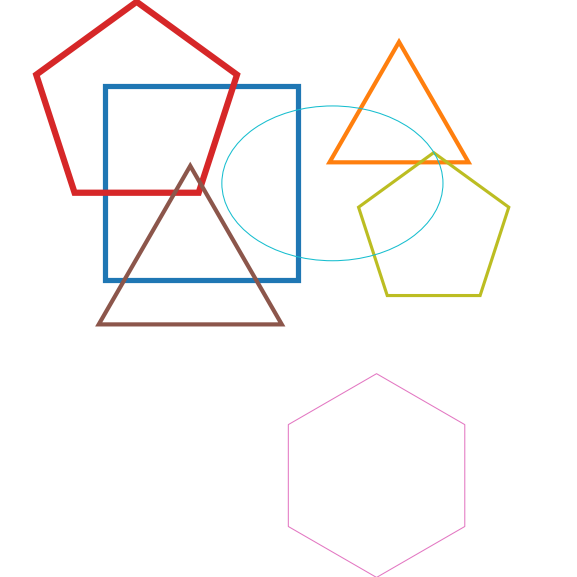[{"shape": "square", "thickness": 2.5, "radius": 0.84, "center": [0.349, 0.683]}, {"shape": "triangle", "thickness": 2, "radius": 0.69, "center": [0.691, 0.788]}, {"shape": "pentagon", "thickness": 3, "radius": 0.91, "center": [0.237, 0.813]}, {"shape": "triangle", "thickness": 2, "radius": 0.92, "center": [0.329, 0.529]}, {"shape": "hexagon", "thickness": 0.5, "radius": 0.88, "center": [0.652, 0.176]}, {"shape": "pentagon", "thickness": 1.5, "radius": 0.68, "center": [0.751, 0.598]}, {"shape": "oval", "thickness": 0.5, "radius": 0.96, "center": [0.576, 0.682]}]